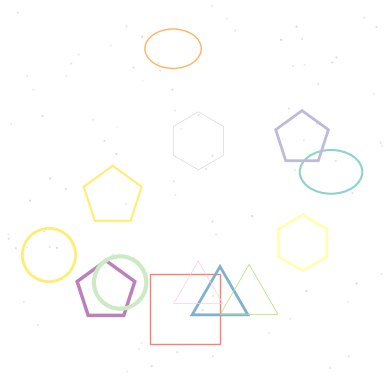[{"shape": "oval", "thickness": 1.5, "radius": 0.41, "center": [0.86, 0.554]}, {"shape": "hexagon", "thickness": 2, "radius": 0.36, "center": [0.786, 0.369]}, {"shape": "pentagon", "thickness": 2, "radius": 0.36, "center": [0.785, 0.641]}, {"shape": "square", "thickness": 1, "radius": 0.46, "center": [0.481, 0.197]}, {"shape": "triangle", "thickness": 2, "radius": 0.42, "center": [0.571, 0.224]}, {"shape": "oval", "thickness": 1, "radius": 0.37, "center": [0.45, 0.873]}, {"shape": "triangle", "thickness": 0.5, "radius": 0.43, "center": [0.647, 0.227]}, {"shape": "triangle", "thickness": 0.5, "radius": 0.37, "center": [0.515, 0.249]}, {"shape": "hexagon", "thickness": 0.5, "radius": 0.38, "center": [0.515, 0.634]}, {"shape": "pentagon", "thickness": 2.5, "radius": 0.39, "center": [0.275, 0.244]}, {"shape": "circle", "thickness": 3, "radius": 0.34, "center": [0.312, 0.266]}, {"shape": "circle", "thickness": 2, "radius": 0.35, "center": [0.127, 0.338]}, {"shape": "pentagon", "thickness": 1.5, "radius": 0.4, "center": [0.293, 0.49]}]